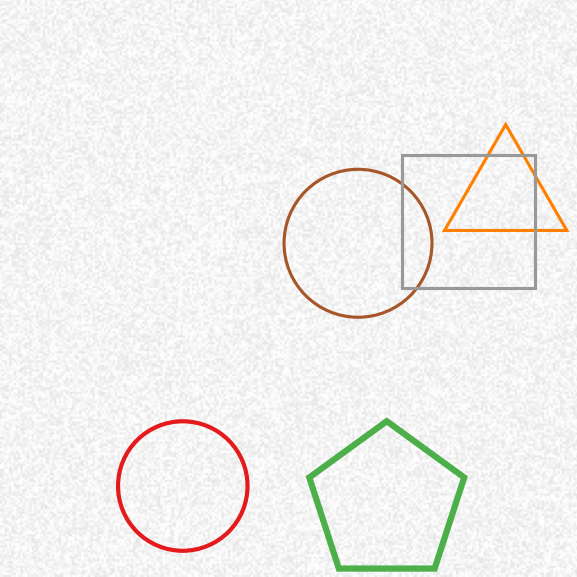[{"shape": "circle", "thickness": 2, "radius": 0.56, "center": [0.316, 0.158]}, {"shape": "pentagon", "thickness": 3, "radius": 0.71, "center": [0.67, 0.129]}, {"shape": "triangle", "thickness": 1.5, "radius": 0.61, "center": [0.876, 0.661]}, {"shape": "circle", "thickness": 1.5, "radius": 0.64, "center": [0.62, 0.578]}, {"shape": "square", "thickness": 1.5, "radius": 0.58, "center": [0.812, 0.616]}]